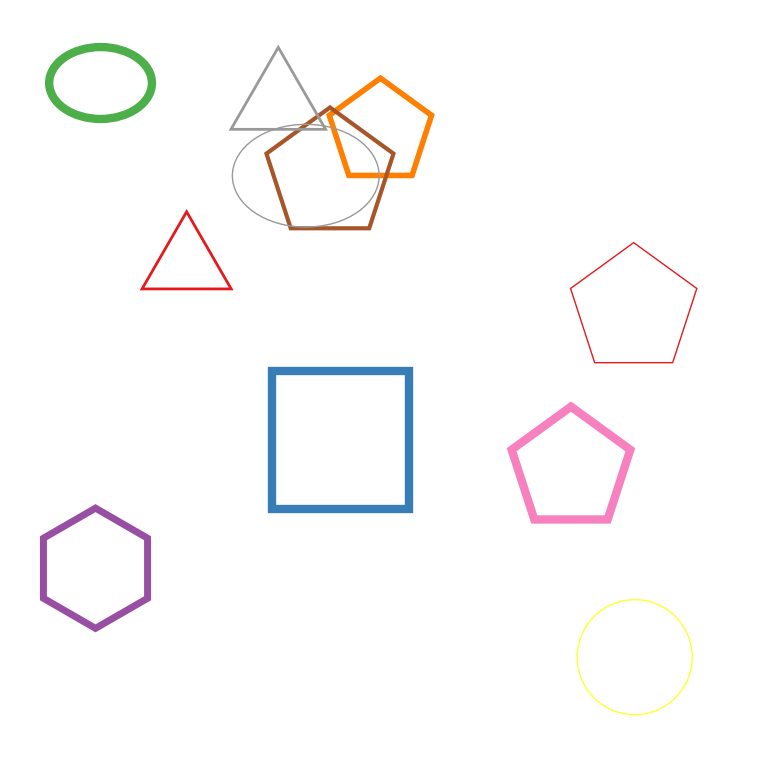[{"shape": "pentagon", "thickness": 0.5, "radius": 0.43, "center": [0.823, 0.599]}, {"shape": "triangle", "thickness": 1, "radius": 0.33, "center": [0.242, 0.658]}, {"shape": "square", "thickness": 3, "radius": 0.45, "center": [0.442, 0.428]}, {"shape": "oval", "thickness": 3, "radius": 0.33, "center": [0.131, 0.892]}, {"shape": "hexagon", "thickness": 2.5, "radius": 0.39, "center": [0.124, 0.262]}, {"shape": "pentagon", "thickness": 2, "radius": 0.35, "center": [0.494, 0.829]}, {"shape": "circle", "thickness": 0.5, "radius": 0.37, "center": [0.824, 0.147]}, {"shape": "pentagon", "thickness": 1.5, "radius": 0.43, "center": [0.429, 0.774]}, {"shape": "pentagon", "thickness": 3, "radius": 0.41, "center": [0.742, 0.391]}, {"shape": "triangle", "thickness": 1, "radius": 0.35, "center": [0.361, 0.868]}, {"shape": "oval", "thickness": 0.5, "radius": 0.48, "center": [0.397, 0.772]}]